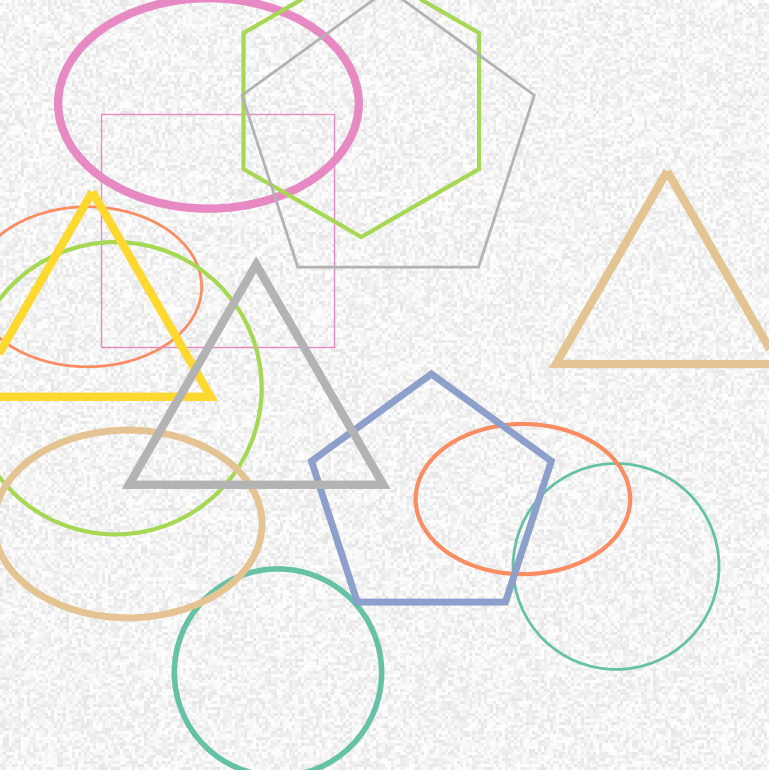[{"shape": "circle", "thickness": 1, "radius": 0.67, "center": [0.8, 0.264]}, {"shape": "circle", "thickness": 2, "radius": 0.67, "center": [0.361, 0.127]}, {"shape": "oval", "thickness": 1.5, "radius": 0.7, "center": [0.679, 0.352]}, {"shape": "oval", "thickness": 1, "radius": 0.74, "center": [0.113, 0.628]}, {"shape": "pentagon", "thickness": 2.5, "radius": 0.82, "center": [0.56, 0.351]}, {"shape": "oval", "thickness": 3, "radius": 0.98, "center": [0.271, 0.866]}, {"shape": "square", "thickness": 0.5, "radius": 0.76, "center": [0.283, 0.701]}, {"shape": "circle", "thickness": 1.5, "radius": 0.95, "center": [0.15, 0.496]}, {"shape": "hexagon", "thickness": 1.5, "radius": 0.88, "center": [0.469, 0.869]}, {"shape": "triangle", "thickness": 3, "radius": 0.89, "center": [0.12, 0.573]}, {"shape": "triangle", "thickness": 3, "radius": 0.83, "center": [0.867, 0.611]}, {"shape": "oval", "thickness": 2.5, "radius": 0.87, "center": [0.166, 0.32]}, {"shape": "pentagon", "thickness": 1, "radius": 1.0, "center": [0.504, 0.815]}, {"shape": "triangle", "thickness": 3, "radius": 0.95, "center": [0.333, 0.466]}]